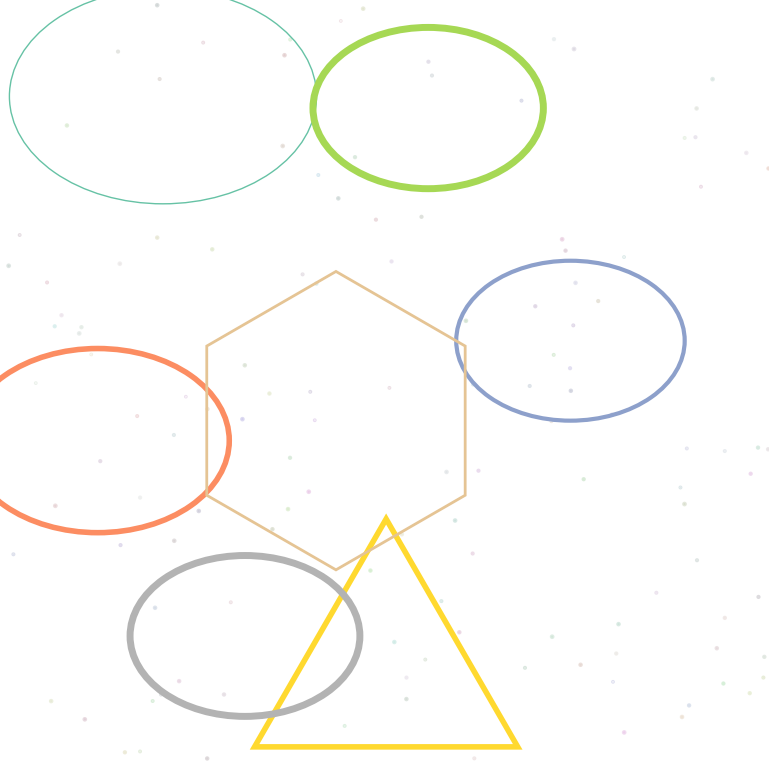[{"shape": "oval", "thickness": 0.5, "radius": 1.0, "center": [0.212, 0.875]}, {"shape": "oval", "thickness": 2, "radius": 0.85, "center": [0.127, 0.428]}, {"shape": "oval", "thickness": 1.5, "radius": 0.74, "center": [0.741, 0.558]}, {"shape": "oval", "thickness": 2.5, "radius": 0.75, "center": [0.556, 0.86]}, {"shape": "triangle", "thickness": 2, "radius": 0.99, "center": [0.501, 0.129]}, {"shape": "hexagon", "thickness": 1, "radius": 0.97, "center": [0.436, 0.454]}, {"shape": "oval", "thickness": 2.5, "radius": 0.75, "center": [0.318, 0.174]}]